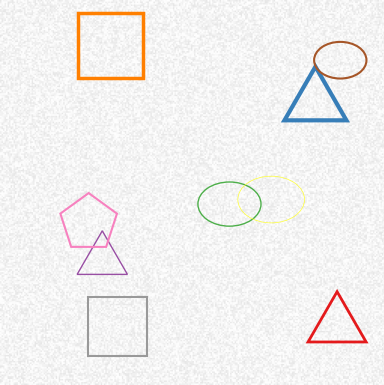[{"shape": "triangle", "thickness": 2, "radius": 0.44, "center": [0.876, 0.155]}, {"shape": "triangle", "thickness": 3, "radius": 0.46, "center": [0.819, 0.734]}, {"shape": "oval", "thickness": 1, "radius": 0.41, "center": [0.596, 0.47]}, {"shape": "triangle", "thickness": 1, "radius": 0.38, "center": [0.266, 0.325]}, {"shape": "square", "thickness": 2.5, "radius": 0.42, "center": [0.287, 0.882]}, {"shape": "oval", "thickness": 0.5, "radius": 0.43, "center": [0.704, 0.482]}, {"shape": "oval", "thickness": 1.5, "radius": 0.34, "center": [0.884, 0.844]}, {"shape": "pentagon", "thickness": 1.5, "radius": 0.39, "center": [0.23, 0.421]}, {"shape": "square", "thickness": 1.5, "radius": 0.39, "center": [0.305, 0.153]}]